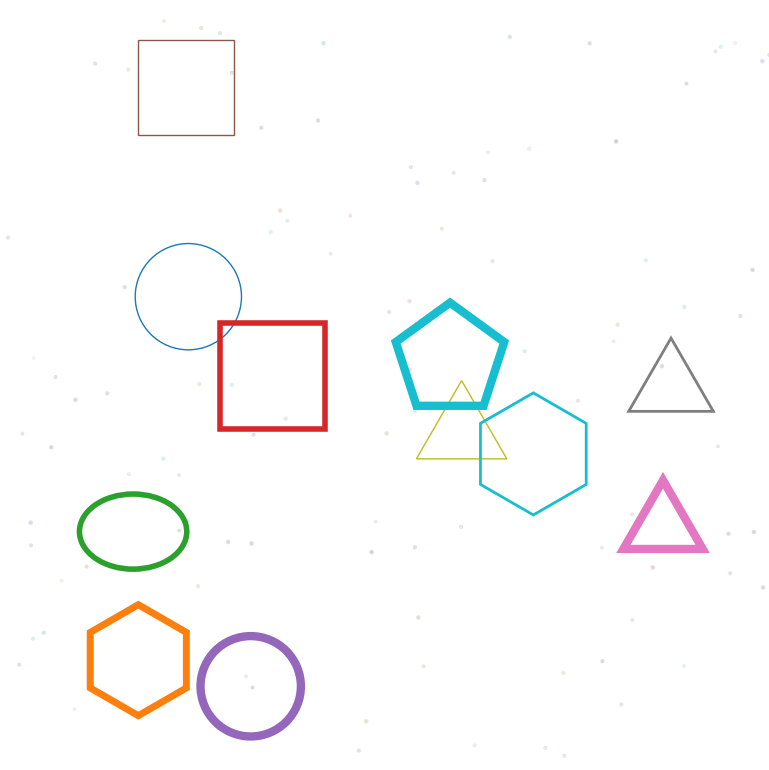[{"shape": "circle", "thickness": 0.5, "radius": 0.35, "center": [0.245, 0.615]}, {"shape": "hexagon", "thickness": 2.5, "radius": 0.36, "center": [0.18, 0.143]}, {"shape": "oval", "thickness": 2, "radius": 0.35, "center": [0.173, 0.31]}, {"shape": "square", "thickness": 2, "radius": 0.34, "center": [0.354, 0.512]}, {"shape": "circle", "thickness": 3, "radius": 0.33, "center": [0.326, 0.109]}, {"shape": "square", "thickness": 0.5, "radius": 0.31, "center": [0.241, 0.886]}, {"shape": "triangle", "thickness": 3, "radius": 0.3, "center": [0.861, 0.317]}, {"shape": "triangle", "thickness": 1, "radius": 0.32, "center": [0.871, 0.497]}, {"shape": "triangle", "thickness": 0.5, "radius": 0.34, "center": [0.6, 0.438]}, {"shape": "hexagon", "thickness": 1, "radius": 0.4, "center": [0.693, 0.411]}, {"shape": "pentagon", "thickness": 3, "radius": 0.37, "center": [0.584, 0.533]}]